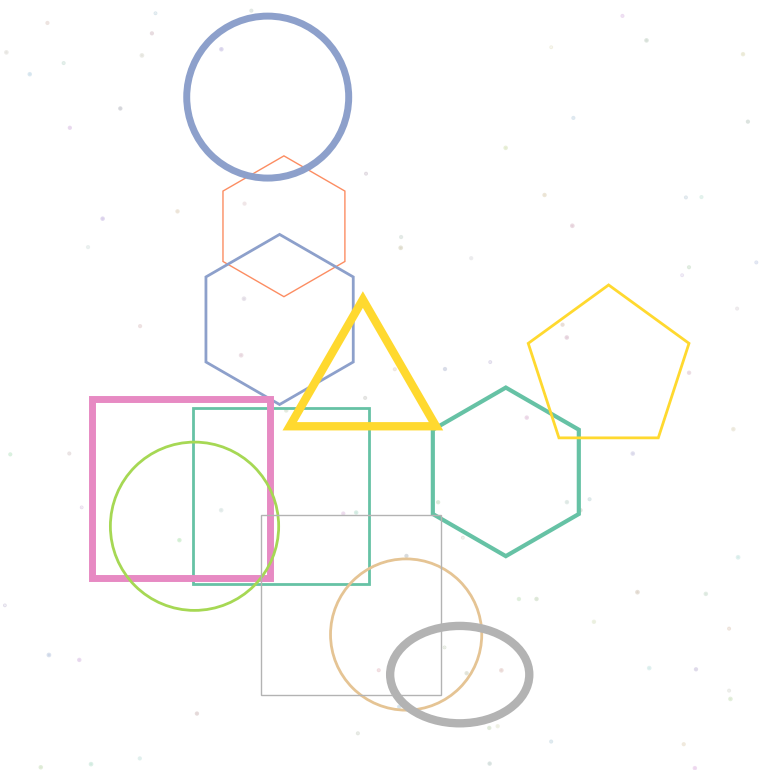[{"shape": "hexagon", "thickness": 1.5, "radius": 0.55, "center": [0.657, 0.387]}, {"shape": "square", "thickness": 1, "radius": 0.57, "center": [0.365, 0.356]}, {"shape": "hexagon", "thickness": 0.5, "radius": 0.46, "center": [0.369, 0.706]}, {"shape": "circle", "thickness": 2.5, "radius": 0.53, "center": [0.348, 0.874]}, {"shape": "hexagon", "thickness": 1, "radius": 0.55, "center": [0.363, 0.585]}, {"shape": "square", "thickness": 2.5, "radius": 0.58, "center": [0.235, 0.366]}, {"shape": "circle", "thickness": 1, "radius": 0.55, "center": [0.253, 0.317]}, {"shape": "pentagon", "thickness": 1, "radius": 0.55, "center": [0.79, 0.52]}, {"shape": "triangle", "thickness": 3, "radius": 0.55, "center": [0.471, 0.501]}, {"shape": "circle", "thickness": 1, "radius": 0.49, "center": [0.527, 0.176]}, {"shape": "oval", "thickness": 3, "radius": 0.45, "center": [0.597, 0.124]}, {"shape": "square", "thickness": 0.5, "radius": 0.58, "center": [0.455, 0.214]}]